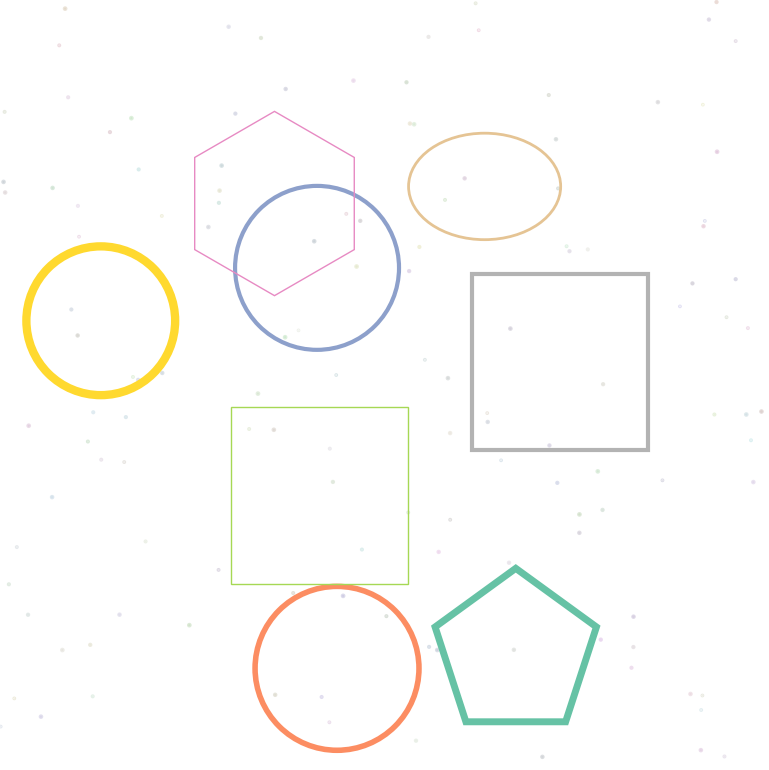[{"shape": "pentagon", "thickness": 2.5, "radius": 0.55, "center": [0.67, 0.152]}, {"shape": "circle", "thickness": 2, "radius": 0.53, "center": [0.438, 0.132]}, {"shape": "circle", "thickness": 1.5, "radius": 0.53, "center": [0.412, 0.652]}, {"shape": "hexagon", "thickness": 0.5, "radius": 0.6, "center": [0.356, 0.736]}, {"shape": "square", "thickness": 0.5, "radius": 0.58, "center": [0.415, 0.356]}, {"shape": "circle", "thickness": 3, "radius": 0.48, "center": [0.131, 0.583]}, {"shape": "oval", "thickness": 1, "radius": 0.49, "center": [0.629, 0.758]}, {"shape": "square", "thickness": 1.5, "radius": 0.57, "center": [0.728, 0.529]}]